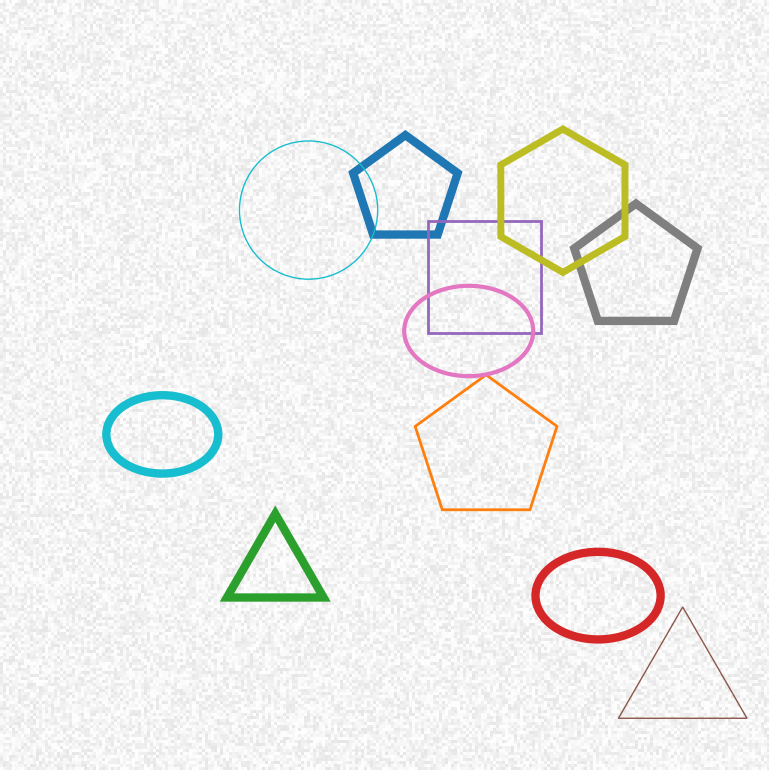[{"shape": "pentagon", "thickness": 3, "radius": 0.36, "center": [0.527, 0.753]}, {"shape": "pentagon", "thickness": 1, "radius": 0.48, "center": [0.631, 0.416]}, {"shape": "triangle", "thickness": 3, "radius": 0.36, "center": [0.357, 0.26]}, {"shape": "oval", "thickness": 3, "radius": 0.41, "center": [0.777, 0.226]}, {"shape": "square", "thickness": 1, "radius": 0.37, "center": [0.629, 0.64]}, {"shape": "triangle", "thickness": 0.5, "radius": 0.48, "center": [0.887, 0.115]}, {"shape": "oval", "thickness": 1.5, "radius": 0.42, "center": [0.609, 0.57]}, {"shape": "pentagon", "thickness": 3, "radius": 0.42, "center": [0.826, 0.651]}, {"shape": "hexagon", "thickness": 2.5, "radius": 0.47, "center": [0.731, 0.739]}, {"shape": "oval", "thickness": 3, "radius": 0.36, "center": [0.211, 0.436]}, {"shape": "circle", "thickness": 0.5, "radius": 0.45, "center": [0.401, 0.727]}]